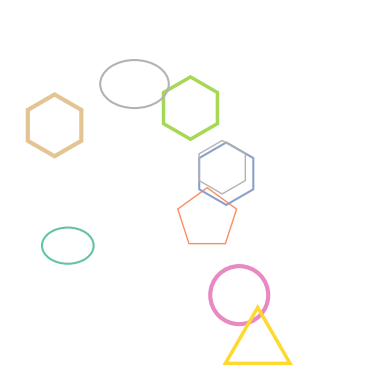[{"shape": "oval", "thickness": 1.5, "radius": 0.34, "center": [0.176, 0.362]}, {"shape": "pentagon", "thickness": 1, "radius": 0.4, "center": [0.538, 0.432]}, {"shape": "hexagon", "thickness": 1.5, "radius": 0.41, "center": [0.588, 0.549]}, {"shape": "circle", "thickness": 3, "radius": 0.38, "center": [0.621, 0.233]}, {"shape": "hexagon", "thickness": 2.5, "radius": 0.4, "center": [0.495, 0.719]}, {"shape": "triangle", "thickness": 2.5, "radius": 0.48, "center": [0.669, 0.105]}, {"shape": "hexagon", "thickness": 3, "radius": 0.4, "center": [0.142, 0.674]}, {"shape": "hexagon", "thickness": 1, "radius": 0.35, "center": [0.577, 0.566]}, {"shape": "oval", "thickness": 1.5, "radius": 0.45, "center": [0.349, 0.782]}]